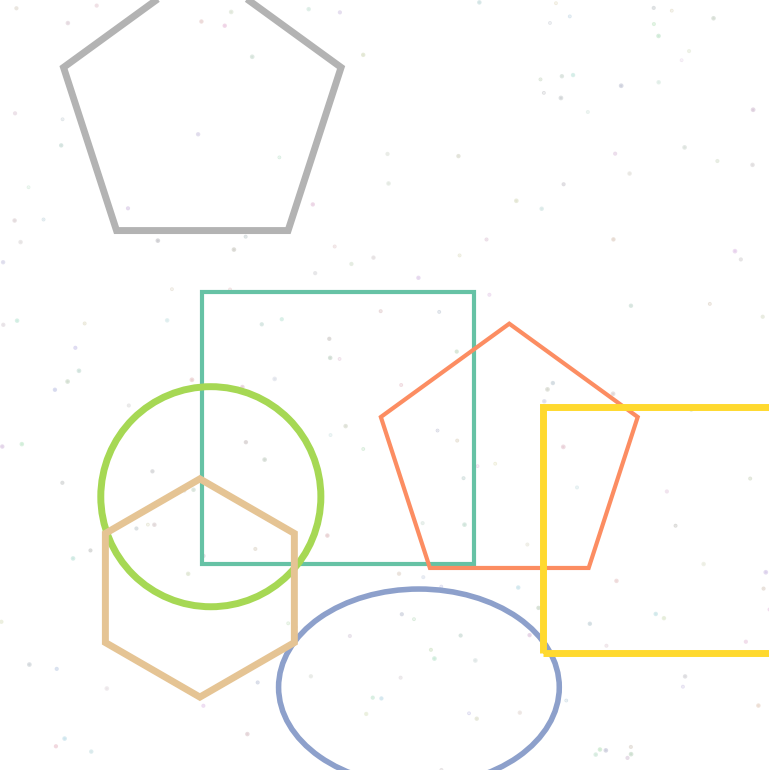[{"shape": "square", "thickness": 1.5, "radius": 0.88, "center": [0.439, 0.445]}, {"shape": "pentagon", "thickness": 1.5, "radius": 0.88, "center": [0.661, 0.404]}, {"shape": "oval", "thickness": 2, "radius": 0.91, "center": [0.544, 0.107]}, {"shape": "circle", "thickness": 2.5, "radius": 0.71, "center": [0.274, 0.355]}, {"shape": "square", "thickness": 2.5, "radius": 0.8, "center": [0.865, 0.312]}, {"shape": "hexagon", "thickness": 2.5, "radius": 0.71, "center": [0.26, 0.236]}, {"shape": "pentagon", "thickness": 2.5, "radius": 0.95, "center": [0.263, 0.854]}]